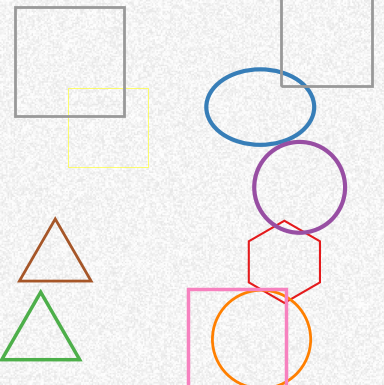[{"shape": "hexagon", "thickness": 1.5, "radius": 0.53, "center": [0.739, 0.32]}, {"shape": "oval", "thickness": 3, "radius": 0.7, "center": [0.676, 0.722]}, {"shape": "triangle", "thickness": 2.5, "radius": 0.58, "center": [0.106, 0.124]}, {"shape": "circle", "thickness": 3, "radius": 0.59, "center": [0.778, 0.513]}, {"shape": "circle", "thickness": 2, "radius": 0.64, "center": [0.679, 0.119]}, {"shape": "square", "thickness": 0.5, "radius": 0.51, "center": [0.281, 0.668]}, {"shape": "triangle", "thickness": 2, "radius": 0.54, "center": [0.144, 0.324]}, {"shape": "square", "thickness": 2.5, "radius": 0.64, "center": [0.616, 0.123]}, {"shape": "square", "thickness": 2, "radius": 0.59, "center": [0.847, 0.893]}, {"shape": "square", "thickness": 2, "radius": 0.71, "center": [0.18, 0.84]}]